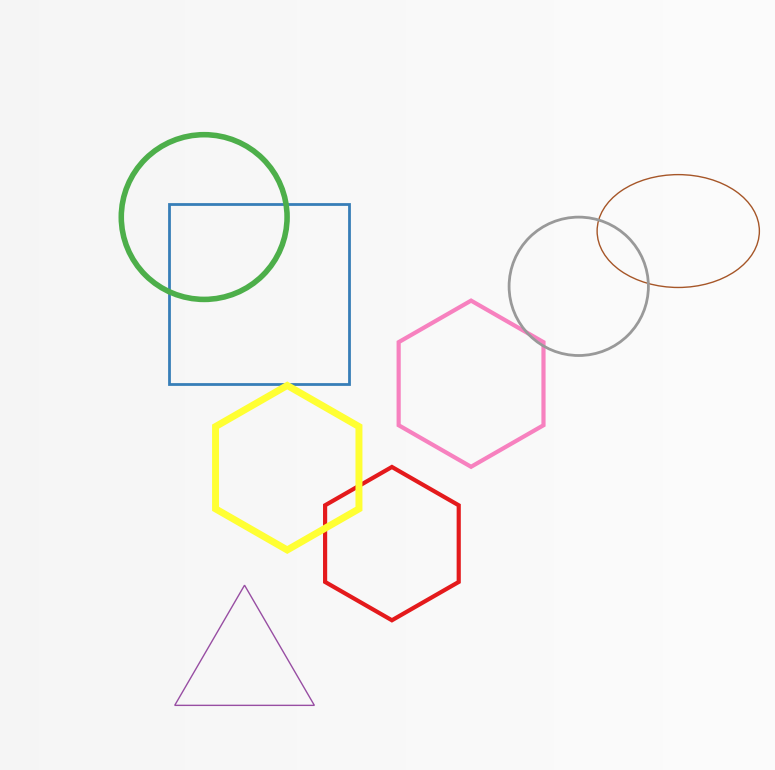[{"shape": "hexagon", "thickness": 1.5, "radius": 0.5, "center": [0.506, 0.294]}, {"shape": "square", "thickness": 1, "radius": 0.58, "center": [0.334, 0.618]}, {"shape": "circle", "thickness": 2, "radius": 0.53, "center": [0.263, 0.718]}, {"shape": "triangle", "thickness": 0.5, "radius": 0.52, "center": [0.316, 0.136]}, {"shape": "hexagon", "thickness": 2.5, "radius": 0.53, "center": [0.371, 0.393]}, {"shape": "oval", "thickness": 0.5, "radius": 0.52, "center": [0.875, 0.7]}, {"shape": "hexagon", "thickness": 1.5, "radius": 0.54, "center": [0.608, 0.502]}, {"shape": "circle", "thickness": 1, "radius": 0.45, "center": [0.747, 0.628]}]